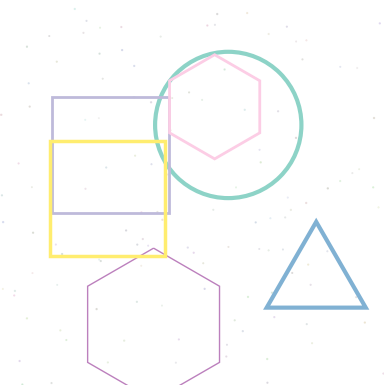[{"shape": "circle", "thickness": 3, "radius": 0.95, "center": [0.593, 0.675]}, {"shape": "square", "thickness": 2, "radius": 0.76, "center": [0.287, 0.597]}, {"shape": "triangle", "thickness": 3, "radius": 0.74, "center": [0.821, 0.275]}, {"shape": "hexagon", "thickness": 2, "radius": 0.68, "center": [0.558, 0.723]}, {"shape": "hexagon", "thickness": 1, "radius": 0.99, "center": [0.399, 0.158]}, {"shape": "square", "thickness": 2.5, "radius": 0.75, "center": [0.278, 0.484]}]